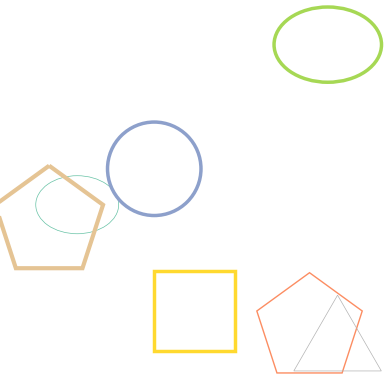[{"shape": "oval", "thickness": 0.5, "radius": 0.54, "center": [0.201, 0.468]}, {"shape": "pentagon", "thickness": 1, "radius": 0.72, "center": [0.804, 0.148]}, {"shape": "circle", "thickness": 2.5, "radius": 0.61, "center": [0.401, 0.562]}, {"shape": "oval", "thickness": 2.5, "radius": 0.7, "center": [0.851, 0.884]}, {"shape": "square", "thickness": 2.5, "radius": 0.52, "center": [0.506, 0.192]}, {"shape": "pentagon", "thickness": 3, "radius": 0.74, "center": [0.128, 0.422]}, {"shape": "triangle", "thickness": 0.5, "radius": 0.66, "center": [0.877, 0.102]}]